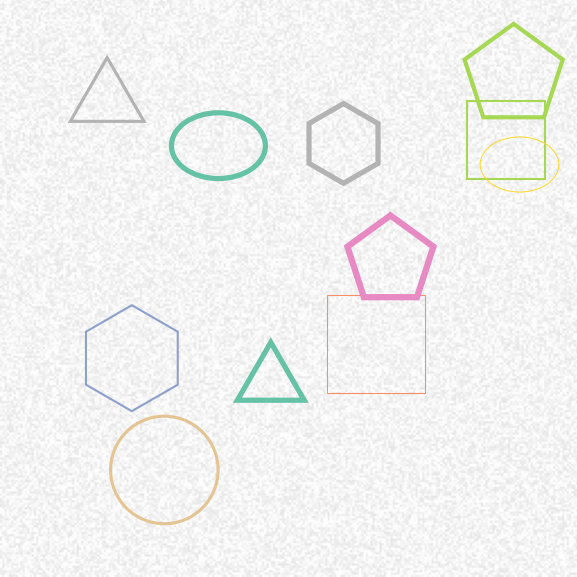[{"shape": "triangle", "thickness": 2.5, "radius": 0.33, "center": [0.469, 0.34]}, {"shape": "oval", "thickness": 2.5, "radius": 0.41, "center": [0.378, 0.747]}, {"shape": "square", "thickness": 0.5, "radius": 0.42, "center": [0.651, 0.403]}, {"shape": "hexagon", "thickness": 1, "radius": 0.46, "center": [0.228, 0.379]}, {"shape": "pentagon", "thickness": 3, "radius": 0.39, "center": [0.676, 0.548]}, {"shape": "square", "thickness": 1, "radius": 0.34, "center": [0.876, 0.756]}, {"shape": "pentagon", "thickness": 2, "radius": 0.45, "center": [0.889, 0.868]}, {"shape": "oval", "thickness": 0.5, "radius": 0.34, "center": [0.9, 0.714]}, {"shape": "circle", "thickness": 1.5, "radius": 0.47, "center": [0.285, 0.185]}, {"shape": "triangle", "thickness": 1.5, "radius": 0.37, "center": [0.186, 0.826]}, {"shape": "hexagon", "thickness": 2.5, "radius": 0.34, "center": [0.595, 0.751]}]